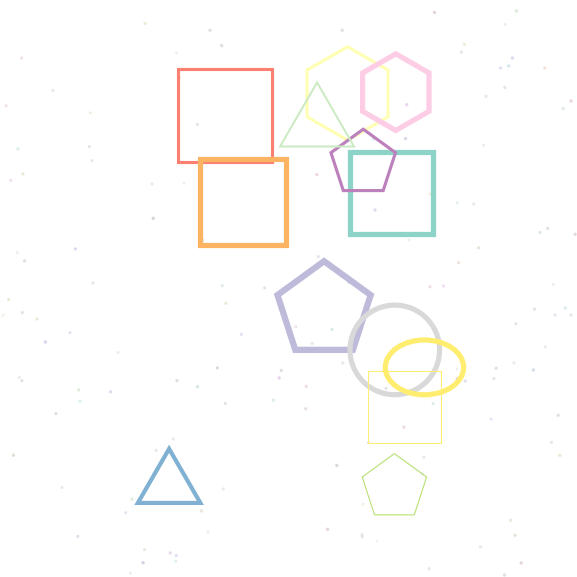[{"shape": "square", "thickness": 2.5, "radius": 0.36, "center": [0.678, 0.665]}, {"shape": "hexagon", "thickness": 1.5, "radius": 0.4, "center": [0.602, 0.837]}, {"shape": "pentagon", "thickness": 3, "radius": 0.42, "center": [0.561, 0.462]}, {"shape": "square", "thickness": 1.5, "radius": 0.41, "center": [0.39, 0.799]}, {"shape": "triangle", "thickness": 2, "radius": 0.31, "center": [0.293, 0.16]}, {"shape": "square", "thickness": 2.5, "radius": 0.37, "center": [0.421, 0.649]}, {"shape": "pentagon", "thickness": 0.5, "radius": 0.29, "center": [0.683, 0.155]}, {"shape": "hexagon", "thickness": 2.5, "radius": 0.33, "center": [0.685, 0.84]}, {"shape": "circle", "thickness": 2.5, "radius": 0.39, "center": [0.684, 0.393]}, {"shape": "pentagon", "thickness": 1.5, "radius": 0.29, "center": [0.629, 0.717]}, {"shape": "triangle", "thickness": 1, "radius": 0.37, "center": [0.549, 0.782]}, {"shape": "square", "thickness": 0.5, "radius": 0.31, "center": [0.701, 0.294]}, {"shape": "oval", "thickness": 2.5, "radius": 0.34, "center": [0.735, 0.363]}]